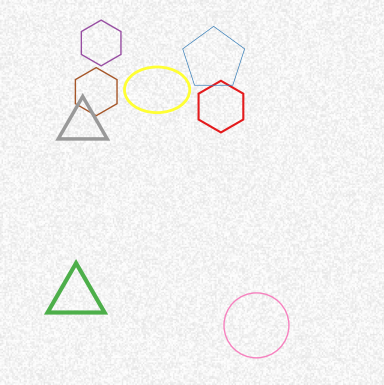[{"shape": "hexagon", "thickness": 1.5, "radius": 0.34, "center": [0.574, 0.723]}, {"shape": "pentagon", "thickness": 0.5, "radius": 0.42, "center": [0.555, 0.847]}, {"shape": "triangle", "thickness": 3, "radius": 0.43, "center": [0.198, 0.231]}, {"shape": "hexagon", "thickness": 1, "radius": 0.3, "center": [0.263, 0.888]}, {"shape": "oval", "thickness": 2, "radius": 0.42, "center": [0.408, 0.767]}, {"shape": "hexagon", "thickness": 1, "radius": 0.31, "center": [0.25, 0.762]}, {"shape": "circle", "thickness": 1, "radius": 0.42, "center": [0.666, 0.155]}, {"shape": "triangle", "thickness": 2.5, "radius": 0.37, "center": [0.215, 0.676]}]